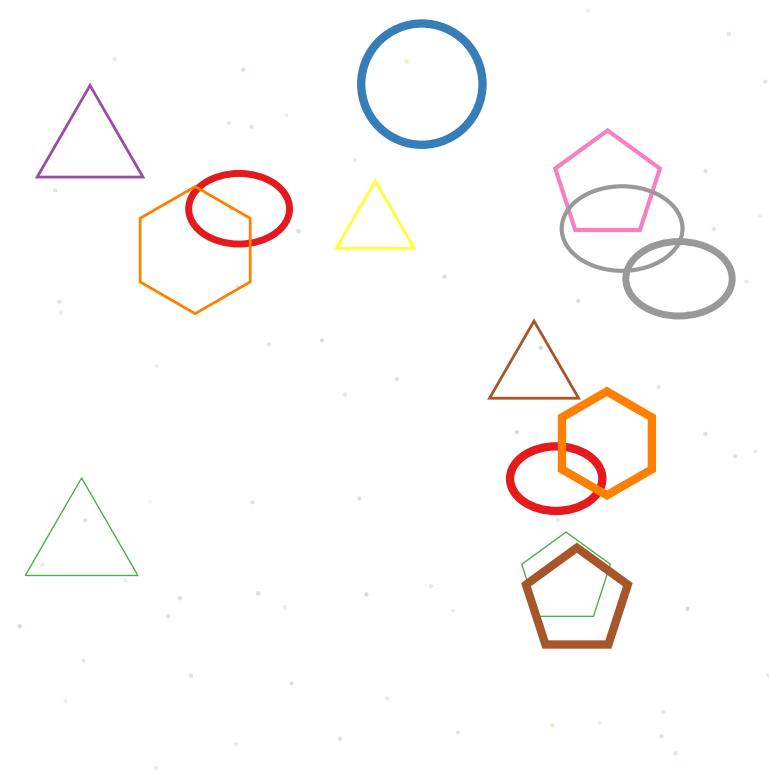[{"shape": "oval", "thickness": 2.5, "radius": 0.33, "center": [0.311, 0.729]}, {"shape": "oval", "thickness": 3, "radius": 0.3, "center": [0.722, 0.378]}, {"shape": "circle", "thickness": 3, "radius": 0.39, "center": [0.548, 0.891]}, {"shape": "pentagon", "thickness": 0.5, "radius": 0.3, "center": [0.735, 0.248]}, {"shape": "triangle", "thickness": 0.5, "radius": 0.42, "center": [0.106, 0.295]}, {"shape": "triangle", "thickness": 1, "radius": 0.4, "center": [0.117, 0.81]}, {"shape": "hexagon", "thickness": 1, "radius": 0.41, "center": [0.253, 0.675]}, {"shape": "hexagon", "thickness": 3, "radius": 0.34, "center": [0.788, 0.424]}, {"shape": "triangle", "thickness": 1, "radius": 0.29, "center": [0.487, 0.707]}, {"shape": "pentagon", "thickness": 3, "radius": 0.35, "center": [0.749, 0.219]}, {"shape": "triangle", "thickness": 1, "radius": 0.33, "center": [0.694, 0.516]}, {"shape": "pentagon", "thickness": 1.5, "radius": 0.36, "center": [0.789, 0.759]}, {"shape": "oval", "thickness": 2.5, "radius": 0.35, "center": [0.882, 0.638]}, {"shape": "oval", "thickness": 1.5, "radius": 0.39, "center": [0.808, 0.703]}]